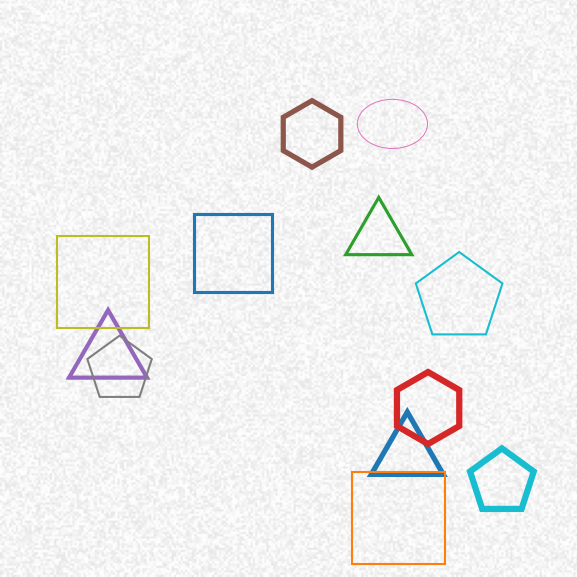[{"shape": "triangle", "thickness": 2.5, "radius": 0.36, "center": [0.705, 0.214]}, {"shape": "square", "thickness": 1.5, "radius": 0.34, "center": [0.404, 0.561]}, {"shape": "square", "thickness": 1, "radius": 0.4, "center": [0.69, 0.102]}, {"shape": "triangle", "thickness": 1.5, "radius": 0.33, "center": [0.656, 0.591]}, {"shape": "hexagon", "thickness": 3, "radius": 0.31, "center": [0.741, 0.293]}, {"shape": "triangle", "thickness": 2, "radius": 0.39, "center": [0.187, 0.384]}, {"shape": "hexagon", "thickness": 2.5, "radius": 0.29, "center": [0.54, 0.767]}, {"shape": "oval", "thickness": 0.5, "radius": 0.3, "center": [0.68, 0.785]}, {"shape": "pentagon", "thickness": 1, "radius": 0.29, "center": [0.207, 0.359]}, {"shape": "square", "thickness": 1, "radius": 0.4, "center": [0.179, 0.51]}, {"shape": "pentagon", "thickness": 1, "radius": 0.39, "center": [0.795, 0.484]}, {"shape": "pentagon", "thickness": 3, "radius": 0.29, "center": [0.869, 0.165]}]